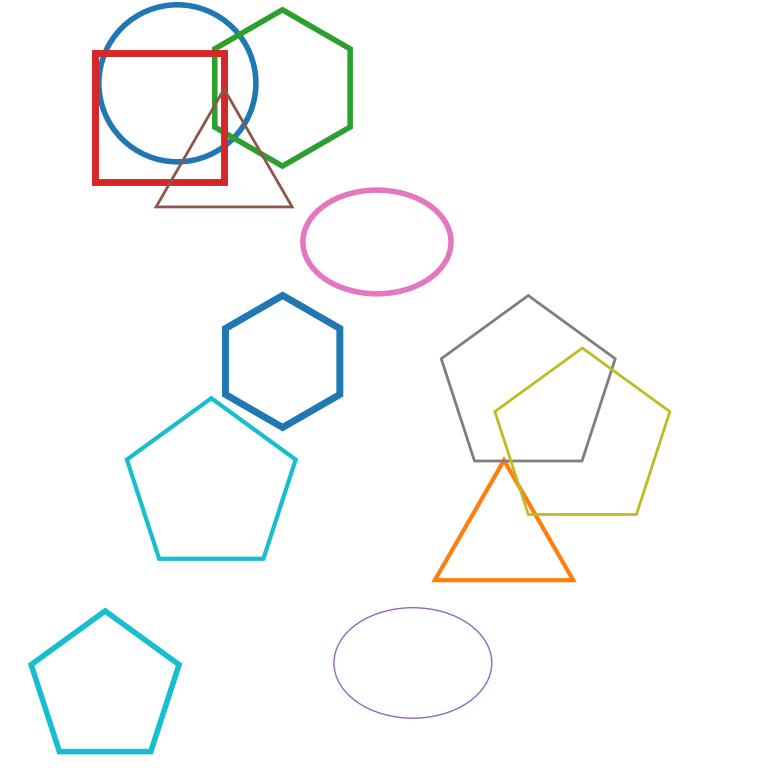[{"shape": "circle", "thickness": 2, "radius": 0.51, "center": [0.23, 0.892]}, {"shape": "hexagon", "thickness": 2.5, "radius": 0.43, "center": [0.367, 0.531]}, {"shape": "triangle", "thickness": 1.5, "radius": 0.52, "center": [0.655, 0.298]}, {"shape": "hexagon", "thickness": 2, "radius": 0.51, "center": [0.367, 0.886]}, {"shape": "square", "thickness": 2.5, "radius": 0.42, "center": [0.207, 0.847]}, {"shape": "oval", "thickness": 0.5, "radius": 0.51, "center": [0.536, 0.139]}, {"shape": "triangle", "thickness": 1, "radius": 0.51, "center": [0.291, 0.782]}, {"shape": "oval", "thickness": 2, "radius": 0.48, "center": [0.49, 0.686]}, {"shape": "pentagon", "thickness": 1, "radius": 0.59, "center": [0.686, 0.497]}, {"shape": "pentagon", "thickness": 1, "radius": 0.6, "center": [0.756, 0.429]}, {"shape": "pentagon", "thickness": 2, "radius": 0.5, "center": [0.136, 0.106]}, {"shape": "pentagon", "thickness": 1.5, "radius": 0.58, "center": [0.274, 0.368]}]